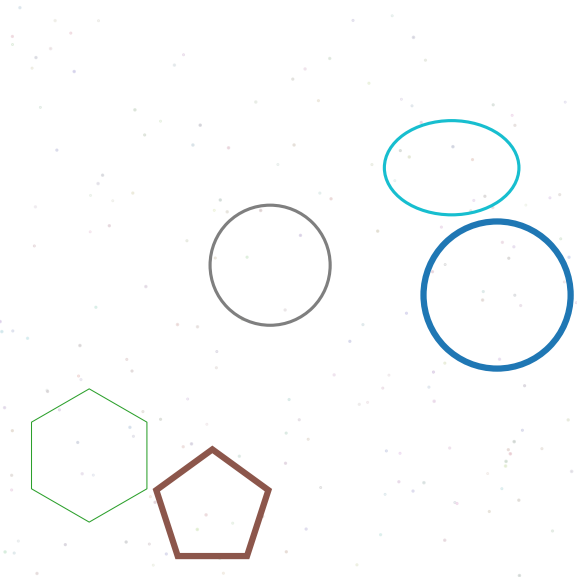[{"shape": "circle", "thickness": 3, "radius": 0.64, "center": [0.861, 0.488]}, {"shape": "hexagon", "thickness": 0.5, "radius": 0.58, "center": [0.154, 0.21]}, {"shape": "pentagon", "thickness": 3, "radius": 0.51, "center": [0.368, 0.119]}, {"shape": "circle", "thickness": 1.5, "radius": 0.52, "center": [0.468, 0.54]}, {"shape": "oval", "thickness": 1.5, "radius": 0.58, "center": [0.782, 0.709]}]